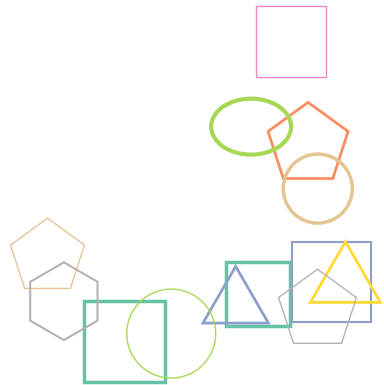[{"shape": "square", "thickness": 2.5, "radius": 0.52, "center": [0.324, 0.113]}, {"shape": "square", "thickness": 2.5, "radius": 0.42, "center": [0.67, 0.236]}, {"shape": "pentagon", "thickness": 2, "radius": 0.55, "center": [0.8, 0.625]}, {"shape": "square", "thickness": 1.5, "radius": 0.52, "center": [0.861, 0.268]}, {"shape": "triangle", "thickness": 2, "radius": 0.49, "center": [0.612, 0.21]}, {"shape": "square", "thickness": 1, "radius": 0.46, "center": [0.756, 0.892]}, {"shape": "oval", "thickness": 3, "radius": 0.52, "center": [0.652, 0.671]}, {"shape": "circle", "thickness": 1, "radius": 0.58, "center": [0.445, 0.134]}, {"shape": "triangle", "thickness": 2, "radius": 0.53, "center": [0.897, 0.267]}, {"shape": "pentagon", "thickness": 1, "radius": 0.5, "center": [0.123, 0.332]}, {"shape": "circle", "thickness": 2.5, "radius": 0.45, "center": [0.825, 0.51]}, {"shape": "hexagon", "thickness": 1.5, "radius": 0.5, "center": [0.166, 0.218]}, {"shape": "pentagon", "thickness": 1, "radius": 0.53, "center": [0.825, 0.194]}]